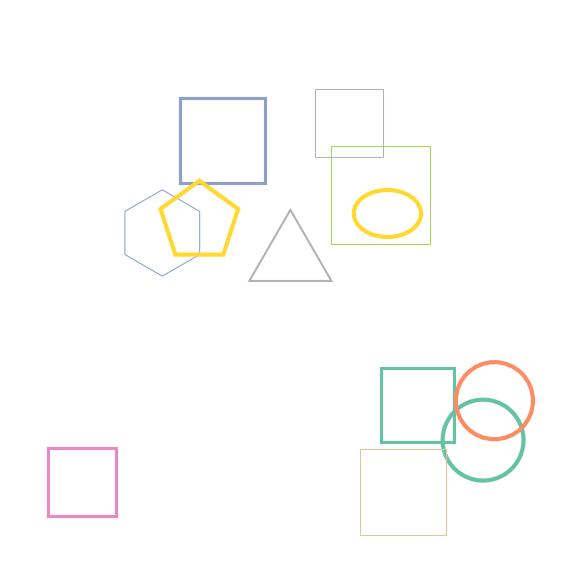[{"shape": "square", "thickness": 1.5, "radius": 0.32, "center": [0.723, 0.298]}, {"shape": "circle", "thickness": 2, "radius": 0.35, "center": [0.836, 0.237]}, {"shape": "circle", "thickness": 2, "radius": 0.33, "center": [0.856, 0.305]}, {"shape": "square", "thickness": 1.5, "radius": 0.37, "center": [0.385, 0.756]}, {"shape": "hexagon", "thickness": 0.5, "radius": 0.37, "center": [0.281, 0.596]}, {"shape": "square", "thickness": 1.5, "radius": 0.29, "center": [0.142, 0.165]}, {"shape": "square", "thickness": 0.5, "radius": 0.43, "center": [0.658, 0.661]}, {"shape": "oval", "thickness": 2, "radius": 0.29, "center": [0.671, 0.629]}, {"shape": "pentagon", "thickness": 2, "radius": 0.35, "center": [0.345, 0.615]}, {"shape": "square", "thickness": 0.5, "radius": 0.37, "center": [0.697, 0.148]}, {"shape": "square", "thickness": 0.5, "radius": 0.29, "center": [0.604, 0.786]}, {"shape": "triangle", "thickness": 1, "radius": 0.41, "center": [0.503, 0.554]}]